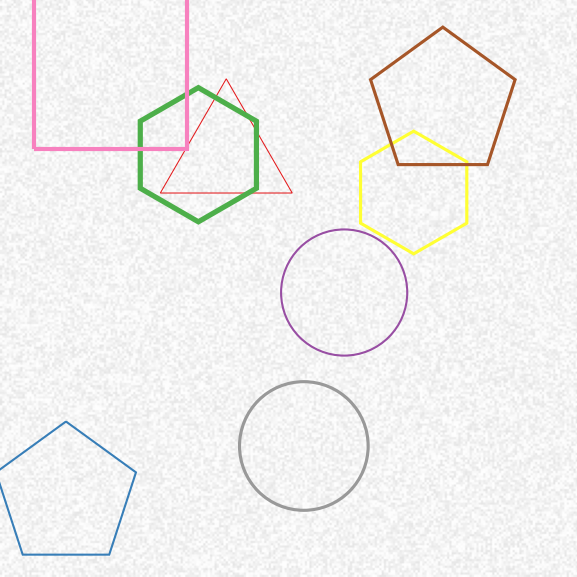[{"shape": "triangle", "thickness": 0.5, "radius": 0.66, "center": [0.392, 0.731]}, {"shape": "pentagon", "thickness": 1, "radius": 0.64, "center": [0.114, 0.142]}, {"shape": "hexagon", "thickness": 2.5, "radius": 0.58, "center": [0.343, 0.731]}, {"shape": "circle", "thickness": 1, "radius": 0.55, "center": [0.596, 0.493]}, {"shape": "hexagon", "thickness": 1.5, "radius": 0.53, "center": [0.716, 0.666]}, {"shape": "pentagon", "thickness": 1.5, "radius": 0.66, "center": [0.767, 0.821]}, {"shape": "square", "thickness": 2, "radius": 0.66, "center": [0.191, 0.873]}, {"shape": "circle", "thickness": 1.5, "radius": 0.56, "center": [0.526, 0.227]}]